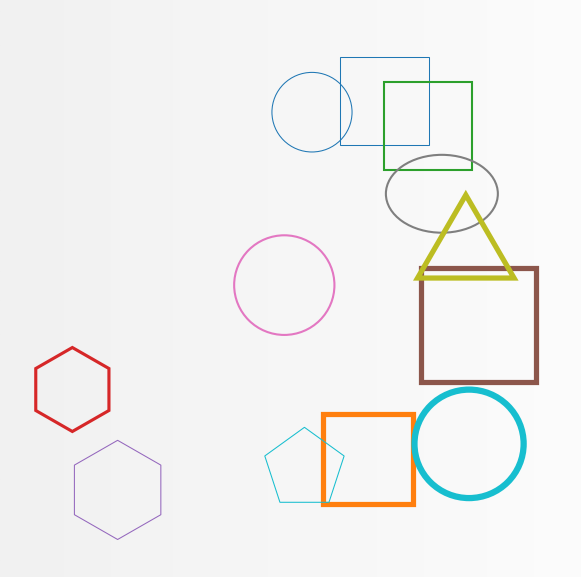[{"shape": "circle", "thickness": 0.5, "radius": 0.34, "center": [0.537, 0.805]}, {"shape": "square", "thickness": 0.5, "radius": 0.38, "center": [0.661, 0.825]}, {"shape": "square", "thickness": 2.5, "radius": 0.39, "center": [0.633, 0.204]}, {"shape": "square", "thickness": 1, "radius": 0.38, "center": [0.736, 0.78]}, {"shape": "hexagon", "thickness": 1.5, "radius": 0.36, "center": [0.124, 0.325]}, {"shape": "hexagon", "thickness": 0.5, "radius": 0.43, "center": [0.202, 0.151]}, {"shape": "square", "thickness": 2.5, "radius": 0.49, "center": [0.823, 0.437]}, {"shape": "circle", "thickness": 1, "radius": 0.43, "center": [0.489, 0.505]}, {"shape": "oval", "thickness": 1, "radius": 0.48, "center": [0.76, 0.664]}, {"shape": "triangle", "thickness": 2.5, "radius": 0.48, "center": [0.801, 0.566]}, {"shape": "circle", "thickness": 3, "radius": 0.47, "center": [0.807, 0.231]}, {"shape": "pentagon", "thickness": 0.5, "radius": 0.36, "center": [0.524, 0.187]}]